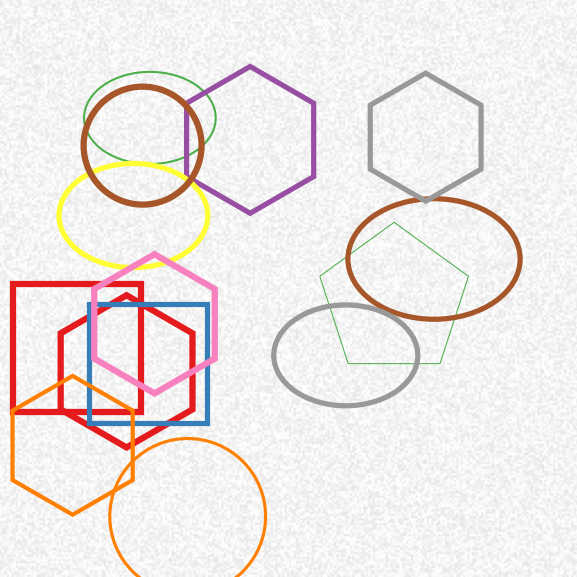[{"shape": "square", "thickness": 3, "radius": 0.55, "center": [0.133, 0.396]}, {"shape": "hexagon", "thickness": 3, "radius": 0.66, "center": [0.219, 0.356]}, {"shape": "square", "thickness": 2.5, "radius": 0.51, "center": [0.256, 0.37]}, {"shape": "pentagon", "thickness": 0.5, "radius": 0.68, "center": [0.682, 0.479]}, {"shape": "oval", "thickness": 1, "radius": 0.57, "center": [0.26, 0.795]}, {"shape": "hexagon", "thickness": 2.5, "radius": 0.64, "center": [0.433, 0.757]}, {"shape": "hexagon", "thickness": 2, "radius": 0.6, "center": [0.126, 0.228]}, {"shape": "circle", "thickness": 1.5, "radius": 0.67, "center": [0.325, 0.105]}, {"shape": "oval", "thickness": 2.5, "radius": 0.64, "center": [0.231, 0.626]}, {"shape": "oval", "thickness": 2.5, "radius": 0.75, "center": [0.752, 0.551]}, {"shape": "circle", "thickness": 3, "radius": 0.51, "center": [0.247, 0.747]}, {"shape": "hexagon", "thickness": 3, "radius": 0.6, "center": [0.268, 0.438]}, {"shape": "oval", "thickness": 2.5, "radius": 0.62, "center": [0.599, 0.384]}, {"shape": "hexagon", "thickness": 2.5, "radius": 0.55, "center": [0.737, 0.762]}]